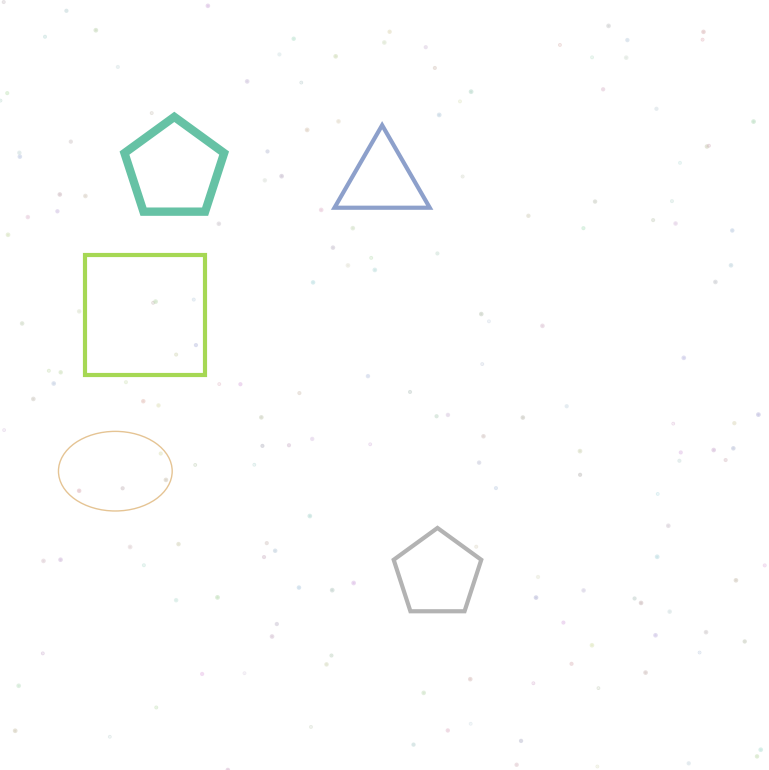[{"shape": "pentagon", "thickness": 3, "radius": 0.34, "center": [0.226, 0.78]}, {"shape": "triangle", "thickness": 1.5, "radius": 0.36, "center": [0.496, 0.766]}, {"shape": "square", "thickness": 1.5, "radius": 0.39, "center": [0.188, 0.591]}, {"shape": "oval", "thickness": 0.5, "radius": 0.37, "center": [0.15, 0.388]}, {"shape": "pentagon", "thickness": 1.5, "radius": 0.3, "center": [0.568, 0.255]}]